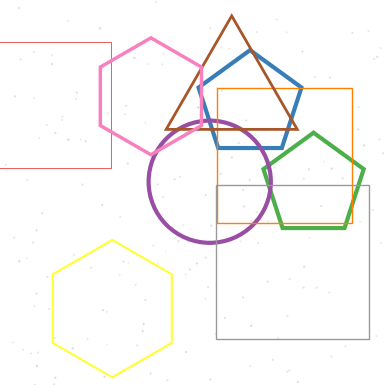[{"shape": "square", "thickness": 0.5, "radius": 0.82, "center": [0.124, 0.726]}, {"shape": "pentagon", "thickness": 3, "radius": 0.7, "center": [0.649, 0.729]}, {"shape": "pentagon", "thickness": 3, "radius": 0.68, "center": [0.814, 0.518]}, {"shape": "circle", "thickness": 3, "radius": 0.79, "center": [0.545, 0.528]}, {"shape": "square", "thickness": 1, "radius": 0.88, "center": [0.74, 0.597]}, {"shape": "hexagon", "thickness": 1.5, "radius": 0.89, "center": [0.292, 0.198]}, {"shape": "triangle", "thickness": 2, "radius": 0.98, "center": [0.602, 0.762]}, {"shape": "hexagon", "thickness": 2.5, "radius": 0.76, "center": [0.392, 0.75]}, {"shape": "square", "thickness": 1, "radius": 1.0, "center": [0.76, 0.32]}]